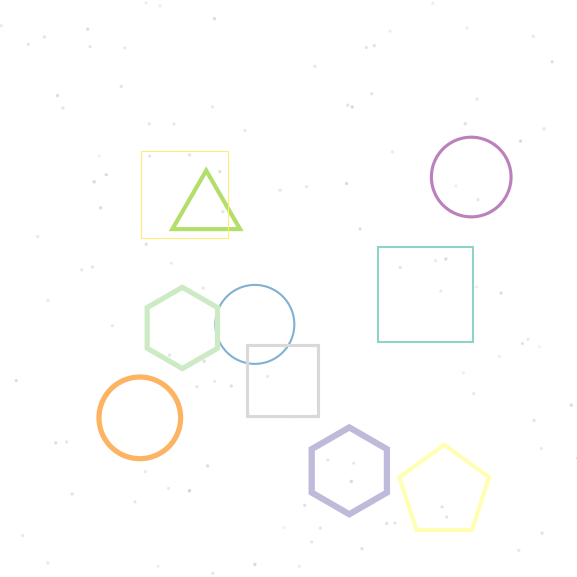[{"shape": "square", "thickness": 1, "radius": 0.41, "center": [0.737, 0.489]}, {"shape": "pentagon", "thickness": 2, "radius": 0.41, "center": [0.769, 0.147]}, {"shape": "hexagon", "thickness": 3, "radius": 0.38, "center": [0.605, 0.184]}, {"shape": "circle", "thickness": 1, "radius": 0.34, "center": [0.441, 0.437]}, {"shape": "circle", "thickness": 2.5, "radius": 0.35, "center": [0.242, 0.276]}, {"shape": "triangle", "thickness": 2, "radius": 0.34, "center": [0.357, 0.636]}, {"shape": "square", "thickness": 1.5, "radius": 0.3, "center": [0.489, 0.34]}, {"shape": "circle", "thickness": 1.5, "radius": 0.34, "center": [0.816, 0.693]}, {"shape": "hexagon", "thickness": 2.5, "radius": 0.35, "center": [0.316, 0.431]}, {"shape": "square", "thickness": 0.5, "radius": 0.38, "center": [0.319, 0.662]}]